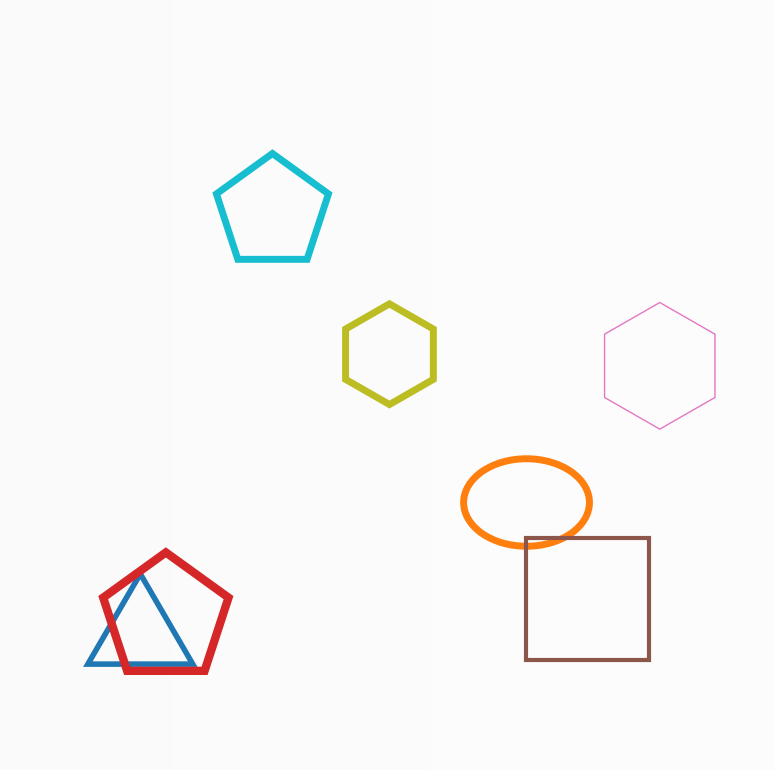[{"shape": "triangle", "thickness": 2, "radius": 0.39, "center": [0.181, 0.177]}, {"shape": "oval", "thickness": 2.5, "radius": 0.41, "center": [0.679, 0.347]}, {"shape": "pentagon", "thickness": 3, "radius": 0.43, "center": [0.214, 0.198]}, {"shape": "square", "thickness": 1.5, "radius": 0.4, "center": [0.758, 0.222]}, {"shape": "hexagon", "thickness": 0.5, "radius": 0.41, "center": [0.851, 0.525]}, {"shape": "hexagon", "thickness": 2.5, "radius": 0.33, "center": [0.503, 0.54]}, {"shape": "pentagon", "thickness": 2.5, "radius": 0.38, "center": [0.352, 0.725]}]